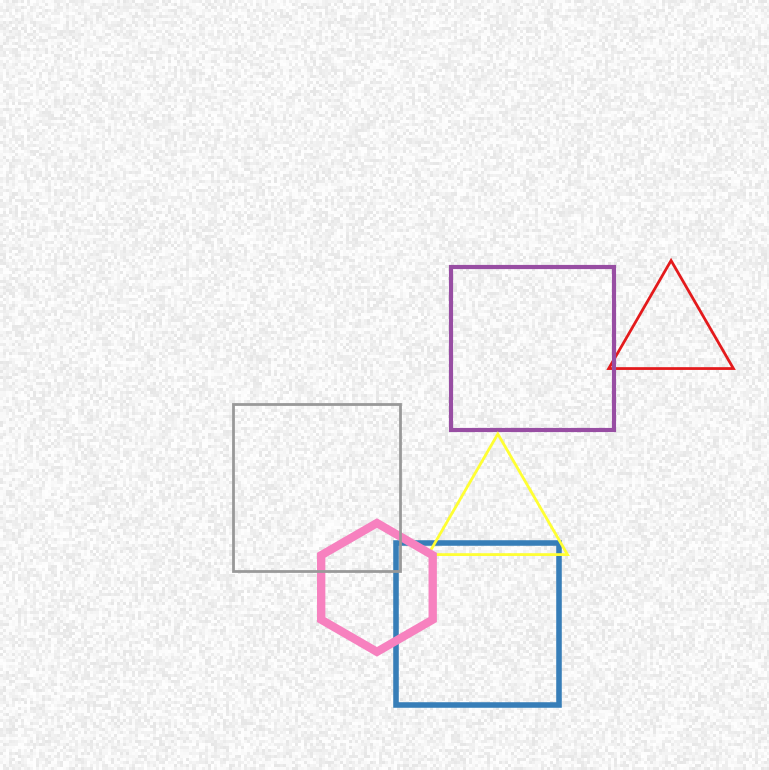[{"shape": "triangle", "thickness": 1, "radius": 0.47, "center": [0.872, 0.568]}, {"shape": "square", "thickness": 2, "radius": 0.53, "center": [0.62, 0.19]}, {"shape": "square", "thickness": 1.5, "radius": 0.53, "center": [0.692, 0.548]}, {"shape": "triangle", "thickness": 1, "radius": 0.52, "center": [0.647, 0.332]}, {"shape": "hexagon", "thickness": 3, "radius": 0.42, "center": [0.49, 0.237]}, {"shape": "square", "thickness": 1, "radius": 0.54, "center": [0.411, 0.367]}]